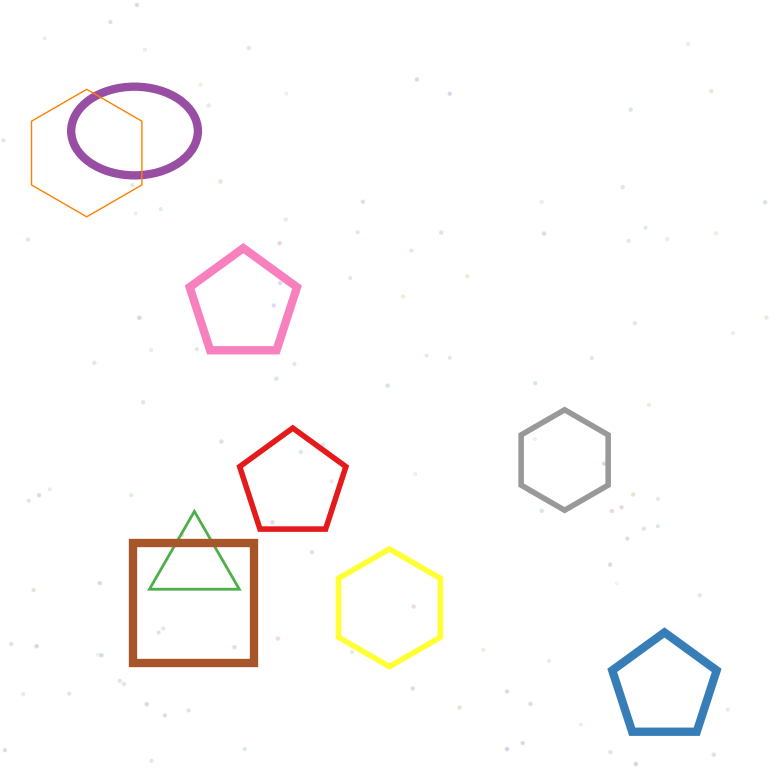[{"shape": "pentagon", "thickness": 2, "radius": 0.36, "center": [0.38, 0.372]}, {"shape": "pentagon", "thickness": 3, "radius": 0.36, "center": [0.863, 0.107]}, {"shape": "triangle", "thickness": 1, "radius": 0.34, "center": [0.252, 0.268]}, {"shape": "oval", "thickness": 3, "radius": 0.41, "center": [0.175, 0.83]}, {"shape": "hexagon", "thickness": 0.5, "radius": 0.41, "center": [0.113, 0.801]}, {"shape": "hexagon", "thickness": 2, "radius": 0.38, "center": [0.506, 0.211]}, {"shape": "square", "thickness": 3, "radius": 0.39, "center": [0.251, 0.217]}, {"shape": "pentagon", "thickness": 3, "radius": 0.37, "center": [0.316, 0.604]}, {"shape": "hexagon", "thickness": 2, "radius": 0.33, "center": [0.733, 0.403]}]